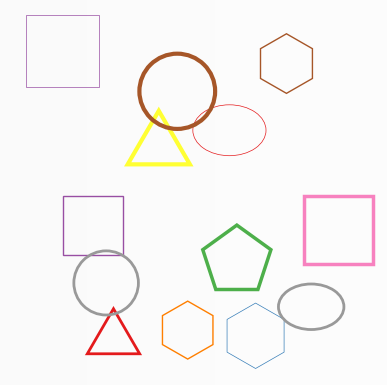[{"shape": "oval", "thickness": 0.5, "radius": 0.47, "center": [0.592, 0.662]}, {"shape": "triangle", "thickness": 2, "radius": 0.39, "center": [0.293, 0.12]}, {"shape": "hexagon", "thickness": 0.5, "radius": 0.42, "center": [0.66, 0.128]}, {"shape": "pentagon", "thickness": 2.5, "radius": 0.46, "center": [0.611, 0.323]}, {"shape": "square", "thickness": 1, "radius": 0.39, "center": [0.241, 0.414]}, {"shape": "square", "thickness": 0.5, "radius": 0.47, "center": [0.162, 0.867]}, {"shape": "hexagon", "thickness": 1, "radius": 0.38, "center": [0.484, 0.143]}, {"shape": "triangle", "thickness": 3, "radius": 0.46, "center": [0.41, 0.619]}, {"shape": "circle", "thickness": 3, "radius": 0.49, "center": [0.457, 0.763]}, {"shape": "hexagon", "thickness": 1, "radius": 0.39, "center": [0.739, 0.835]}, {"shape": "square", "thickness": 2.5, "radius": 0.44, "center": [0.874, 0.402]}, {"shape": "oval", "thickness": 2, "radius": 0.42, "center": [0.803, 0.203]}, {"shape": "circle", "thickness": 2, "radius": 0.42, "center": [0.274, 0.265]}]